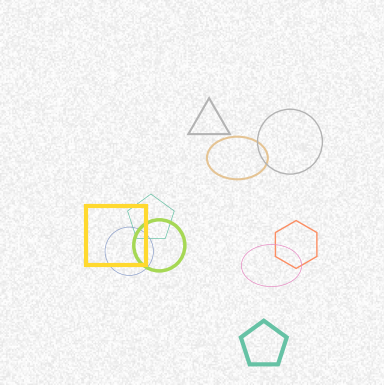[{"shape": "pentagon", "thickness": 0.5, "radius": 0.32, "center": [0.392, 0.432]}, {"shape": "pentagon", "thickness": 3, "radius": 0.31, "center": [0.685, 0.104]}, {"shape": "hexagon", "thickness": 1, "radius": 0.31, "center": [0.769, 0.365]}, {"shape": "circle", "thickness": 0.5, "radius": 0.31, "center": [0.336, 0.347]}, {"shape": "oval", "thickness": 0.5, "radius": 0.39, "center": [0.705, 0.31]}, {"shape": "circle", "thickness": 2.5, "radius": 0.33, "center": [0.414, 0.363]}, {"shape": "square", "thickness": 3, "radius": 0.39, "center": [0.302, 0.389]}, {"shape": "oval", "thickness": 1.5, "radius": 0.4, "center": [0.617, 0.59]}, {"shape": "circle", "thickness": 1, "radius": 0.42, "center": [0.753, 0.632]}, {"shape": "triangle", "thickness": 1.5, "radius": 0.31, "center": [0.543, 0.683]}]